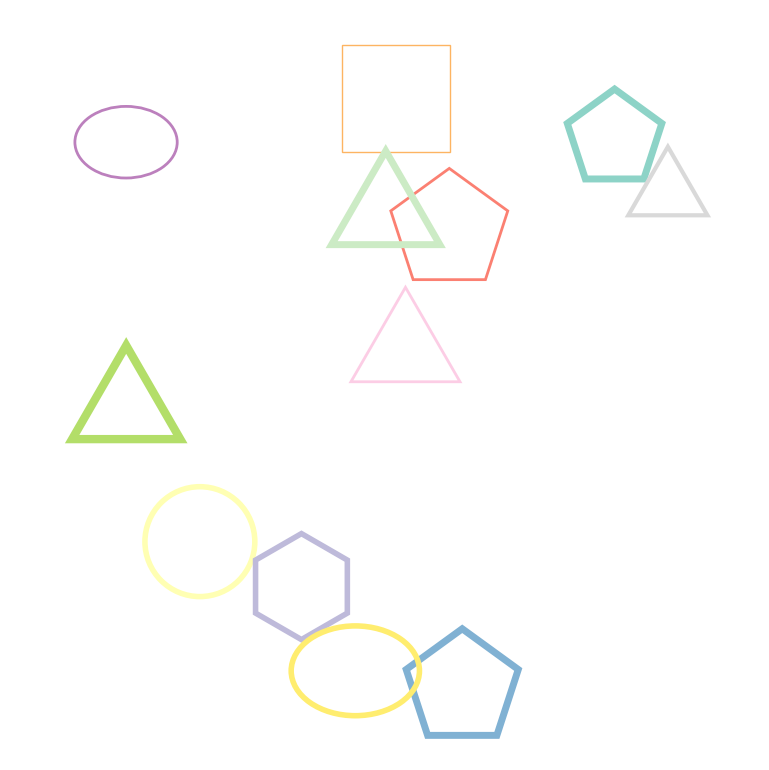[{"shape": "pentagon", "thickness": 2.5, "radius": 0.32, "center": [0.798, 0.82]}, {"shape": "circle", "thickness": 2, "radius": 0.36, "center": [0.26, 0.297]}, {"shape": "hexagon", "thickness": 2, "radius": 0.34, "center": [0.391, 0.238]}, {"shape": "pentagon", "thickness": 1, "radius": 0.4, "center": [0.583, 0.701]}, {"shape": "pentagon", "thickness": 2.5, "radius": 0.38, "center": [0.6, 0.107]}, {"shape": "square", "thickness": 0.5, "radius": 0.35, "center": [0.514, 0.872]}, {"shape": "triangle", "thickness": 3, "radius": 0.41, "center": [0.164, 0.47]}, {"shape": "triangle", "thickness": 1, "radius": 0.41, "center": [0.527, 0.545]}, {"shape": "triangle", "thickness": 1.5, "radius": 0.3, "center": [0.867, 0.75]}, {"shape": "oval", "thickness": 1, "radius": 0.33, "center": [0.164, 0.815]}, {"shape": "triangle", "thickness": 2.5, "radius": 0.41, "center": [0.501, 0.723]}, {"shape": "oval", "thickness": 2, "radius": 0.42, "center": [0.461, 0.129]}]